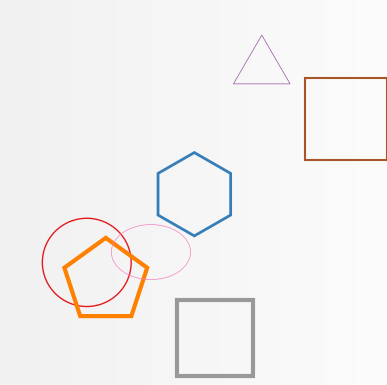[{"shape": "circle", "thickness": 1, "radius": 0.57, "center": [0.224, 0.318]}, {"shape": "hexagon", "thickness": 2, "radius": 0.54, "center": [0.502, 0.495]}, {"shape": "triangle", "thickness": 0.5, "radius": 0.42, "center": [0.676, 0.824]}, {"shape": "pentagon", "thickness": 3, "radius": 0.56, "center": [0.273, 0.27]}, {"shape": "square", "thickness": 1.5, "radius": 0.53, "center": [0.892, 0.691]}, {"shape": "oval", "thickness": 0.5, "radius": 0.51, "center": [0.39, 0.345]}, {"shape": "square", "thickness": 3, "radius": 0.49, "center": [0.556, 0.122]}]